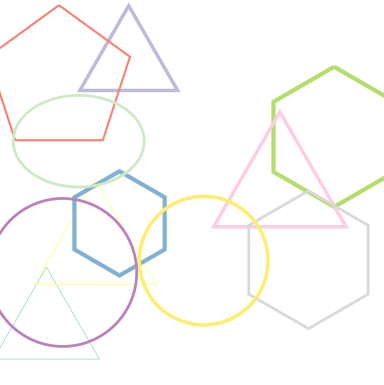[{"shape": "triangle", "thickness": 0.5, "radius": 0.8, "center": [0.121, 0.147]}, {"shape": "triangle", "thickness": 1, "radius": 0.91, "center": [0.247, 0.353]}, {"shape": "triangle", "thickness": 2.5, "radius": 0.73, "center": [0.334, 0.838]}, {"shape": "pentagon", "thickness": 1.5, "radius": 0.97, "center": [0.153, 0.793]}, {"shape": "hexagon", "thickness": 3, "radius": 0.68, "center": [0.311, 0.42]}, {"shape": "hexagon", "thickness": 3, "radius": 0.91, "center": [0.868, 0.645]}, {"shape": "triangle", "thickness": 2.5, "radius": 0.99, "center": [0.727, 0.51]}, {"shape": "hexagon", "thickness": 2, "radius": 0.89, "center": [0.801, 0.325]}, {"shape": "circle", "thickness": 2, "radius": 0.96, "center": [0.163, 0.292]}, {"shape": "oval", "thickness": 2, "radius": 0.85, "center": [0.205, 0.633]}, {"shape": "circle", "thickness": 2.5, "radius": 0.84, "center": [0.529, 0.323]}]